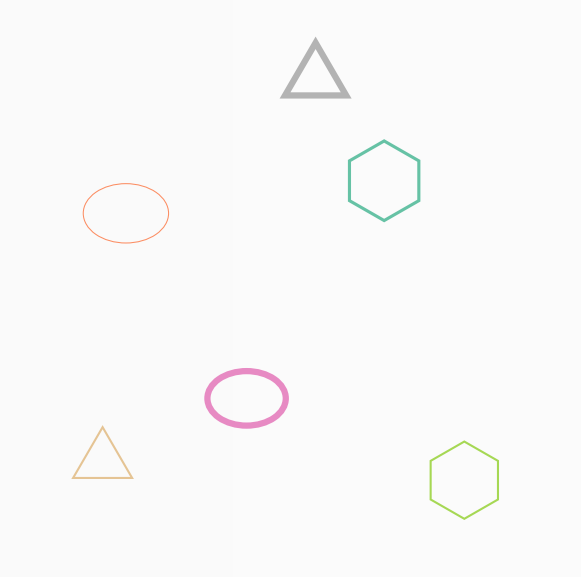[{"shape": "hexagon", "thickness": 1.5, "radius": 0.34, "center": [0.661, 0.686]}, {"shape": "oval", "thickness": 0.5, "radius": 0.37, "center": [0.217, 0.63]}, {"shape": "oval", "thickness": 3, "radius": 0.34, "center": [0.424, 0.309]}, {"shape": "hexagon", "thickness": 1, "radius": 0.33, "center": [0.799, 0.168]}, {"shape": "triangle", "thickness": 1, "radius": 0.29, "center": [0.177, 0.201]}, {"shape": "triangle", "thickness": 3, "radius": 0.3, "center": [0.543, 0.864]}]